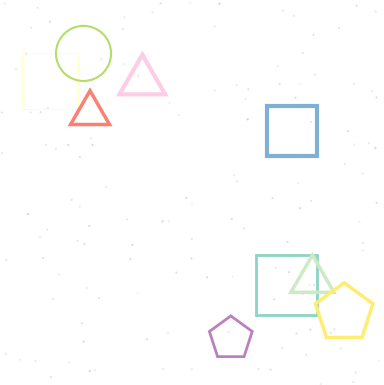[{"shape": "square", "thickness": 2, "radius": 0.4, "center": [0.745, 0.26]}, {"shape": "square", "thickness": 0.5, "radius": 0.36, "center": [0.13, 0.789]}, {"shape": "triangle", "thickness": 2.5, "radius": 0.29, "center": [0.234, 0.706]}, {"shape": "square", "thickness": 3, "radius": 0.32, "center": [0.759, 0.659]}, {"shape": "circle", "thickness": 1.5, "radius": 0.36, "center": [0.217, 0.861]}, {"shape": "triangle", "thickness": 3, "radius": 0.34, "center": [0.37, 0.789]}, {"shape": "pentagon", "thickness": 2, "radius": 0.29, "center": [0.6, 0.121]}, {"shape": "triangle", "thickness": 2.5, "radius": 0.32, "center": [0.811, 0.273]}, {"shape": "pentagon", "thickness": 2.5, "radius": 0.39, "center": [0.894, 0.187]}]